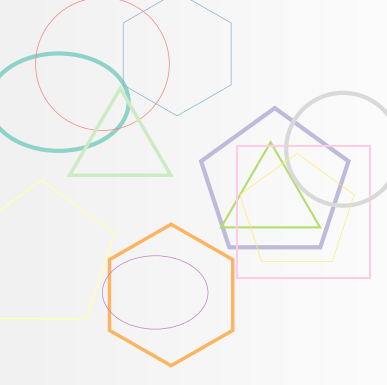[{"shape": "oval", "thickness": 3, "radius": 0.9, "center": [0.151, 0.735]}, {"shape": "pentagon", "thickness": 1, "radius": 0.99, "center": [0.107, 0.333]}, {"shape": "pentagon", "thickness": 3, "radius": 1.0, "center": [0.709, 0.519]}, {"shape": "circle", "thickness": 0.5, "radius": 0.86, "center": [0.264, 0.834]}, {"shape": "hexagon", "thickness": 0.5, "radius": 0.8, "center": [0.457, 0.86]}, {"shape": "hexagon", "thickness": 2.5, "radius": 0.92, "center": [0.442, 0.234]}, {"shape": "triangle", "thickness": 1.5, "radius": 0.74, "center": [0.698, 0.483]}, {"shape": "square", "thickness": 1.5, "radius": 0.86, "center": [0.783, 0.449]}, {"shape": "circle", "thickness": 3, "radius": 0.73, "center": [0.885, 0.612]}, {"shape": "oval", "thickness": 0.5, "radius": 0.68, "center": [0.401, 0.24]}, {"shape": "triangle", "thickness": 2.5, "radius": 0.75, "center": [0.31, 0.62]}, {"shape": "pentagon", "thickness": 0.5, "radius": 0.78, "center": [0.767, 0.447]}]